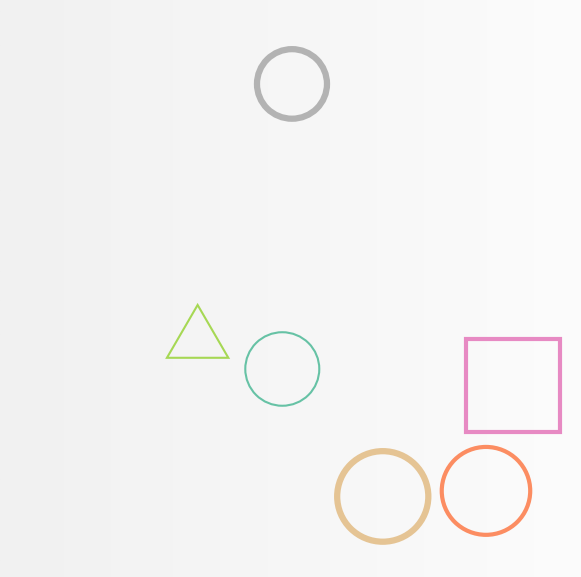[{"shape": "circle", "thickness": 1, "radius": 0.32, "center": [0.486, 0.36]}, {"shape": "circle", "thickness": 2, "radius": 0.38, "center": [0.836, 0.149]}, {"shape": "square", "thickness": 2, "radius": 0.4, "center": [0.882, 0.332]}, {"shape": "triangle", "thickness": 1, "radius": 0.3, "center": [0.34, 0.41]}, {"shape": "circle", "thickness": 3, "radius": 0.39, "center": [0.658, 0.14]}, {"shape": "circle", "thickness": 3, "radius": 0.3, "center": [0.502, 0.854]}]